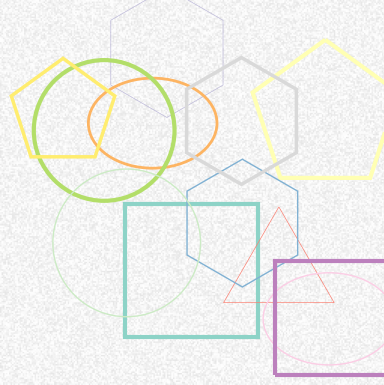[{"shape": "square", "thickness": 3, "radius": 0.86, "center": [0.497, 0.297]}, {"shape": "pentagon", "thickness": 3, "radius": 0.99, "center": [0.845, 0.698]}, {"shape": "hexagon", "thickness": 0.5, "radius": 0.84, "center": [0.434, 0.863]}, {"shape": "triangle", "thickness": 0.5, "radius": 0.83, "center": [0.724, 0.297]}, {"shape": "hexagon", "thickness": 1, "radius": 0.83, "center": [0.629, 0.421]}, {"shape": "oval", "thickness": 2, "radius": 0.84, "center": [0.397, 0.68]}, {"shape": "circle", "thickness": 3, "radius": 0.91, "center": [0.271, 0.661]}, {"shape": "oval", "thickness": 1, "radius": 0.85, "center": [0.854, 0.172]}, {"shape": "hexagon", "thickness": 2.5, "radius": 0.82, "center": [0.627, 0.686]}, {"shape": "square", "thickness": 3, "radius": 0.74, "center": [0.862, 0.174]}, {"shape": "circle", "thickness": 1, "radius": 0.96, "center": [0.329, 0.369]}, {"shape": "pentagon", "thickness": 2.5, "radius": 0.71, "center": [0.164, 0.707]}]